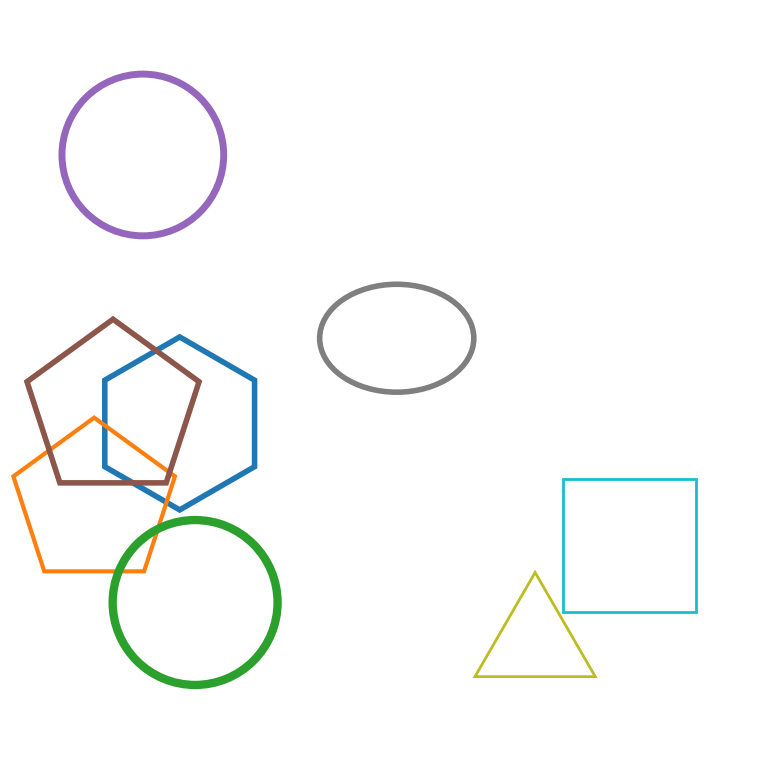[{"shape": "hexagon", "thickness": 2, "radius": 0.56, "center": [0.233, 0.45]}, {"shape": "pentagon", "thickness": 1.5, "radius": 0.55, "center": [0.122, 0.347]}, {"shape": "circle", "thickness": 3, "radius": 0.54, "center": [0.253, 0.218]}, {"shape": "circle", "thickness": 2.5, "radius": 0.53, "center": [0.186, 0.799]}, {"shape": "pentagon", "thickness": 2, "radius": 0.59, "center": [0.147, 0.468]}, {"shape": "oval", "thickness": 2, "radius": 0.5, "center": [0.515, 0.561]}, {"shape": "triangle", "thickness": 1, "radius": 0.45, "center": [0.695, 0.166]}, {"shape": "square", "thickness": 1, "radius": 0.43, "center": [0.817, 0.292]}]